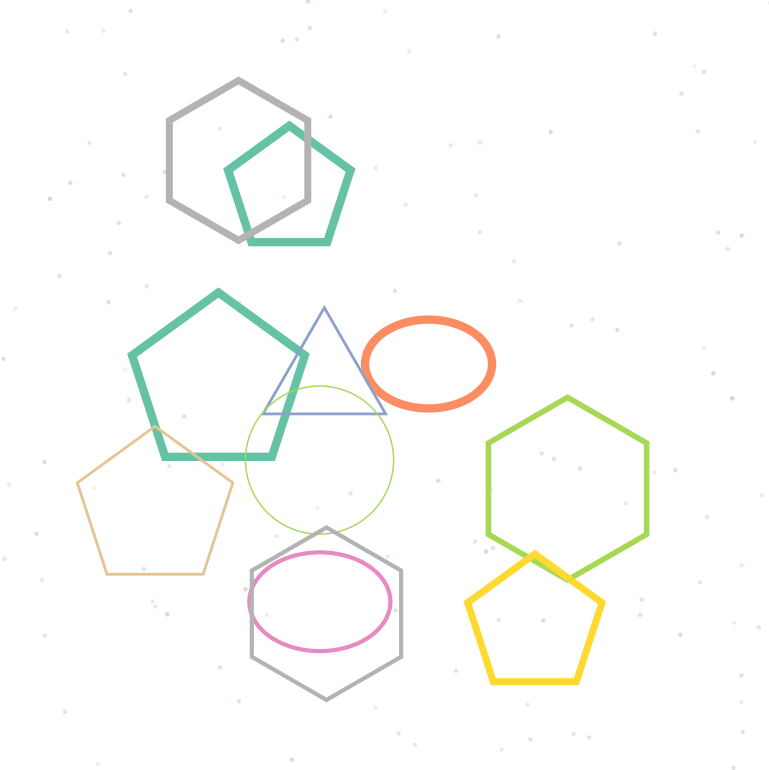[{"shape": "pentagon", "thickness": 3, "radius": 0.59, "center": [0.284, 0.502]}, {"shape": "pentagon", "thickness": 3, "radius": 0.42, "center": [0.376, 0.753]}, {"shape": "oval", "thickness": 3, "radius": 0.41, "center": [0.557, 0.527]}, {"shape": "triangle", "thickness": 1, "radius": 0.46, "center": [0.421, 0.508]}, {"shape": "oval", "thickness": 1.5, "radius": 0.46, "center": [0.415, 0.219]}, {"shape": "hexagon", "thickness": 2, "radius": 0.59, "center": [0.737, 0.365]}, {"shape": "circle", "thickness": 0.5, "radius": 0.48, "center": [0.415, 0.403]}, {"shape": "pentagon", "thickness": 2.5, "radius": 0.46, "center": [0.695, 0.189]}, {"shape": "pentagon", "thickness": 1, "radius": 0.53, "center": [0.201, 0.34]}, {"shape": "hexagon", "thickness": 2.5, "radius": 0.52, "center": [0.31, 0.792]}, {"shape": "hexagon", "thickness": 1.5, "radius": 0.56, "center": [0.424, 0.203]}]